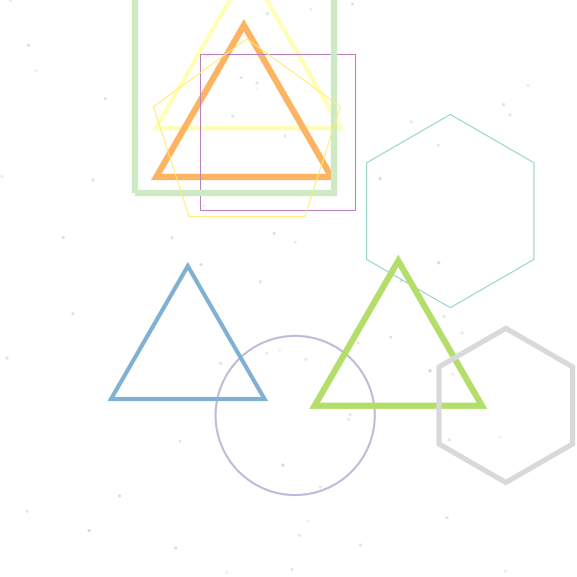[{"shape": "hexagon", "thickness": 0.5, "radius": 0.84, "center": [0.78, 0.634]}, {"shape": "triangle", "thickness": 2, "radius": 0.92, "center": [0.43, 0.87]}, {"shape": "circle", "thickness": 1, "radius": 0.69, "center": [0.511, 0.28]}, {"shape": "triangle", "thickness": 2, "radius": 0.77, "center": [0.325, 0.385]}, {"shape": "triangle", "thickness": 3, "radius": 0.88, "center": [0.422, 0.78]}, {"shape": "triangle", "thickness": 3, "radius": 0.84, "center": [0.69, 0.38]}, {"shape": "hexagon", "thickness": 2.5, "radius": 0.67, "center": [0.876, 0.297]}, {"shape": "square", "thickness": 0.5, "radius": 0.67, "center": [0.481, 0.771]}, {"shape": "square", "thickness": 3, "radius": 0.86, "center": [0.406, 0.837]}, {"shape": "pentagon", "thickness": 0.5, "radius": 0.85, "center": [0.428, 0.762]}]